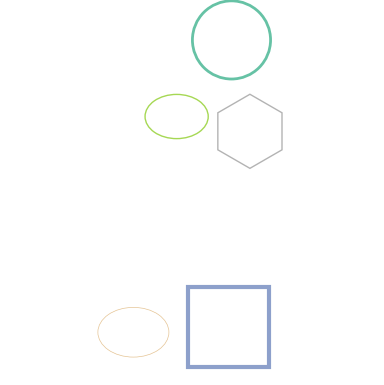[{"shape": "circle", "thickness": 2, "radius": 0.51, "center": [0.601, 0.896]}, {"shape": "square", "thickness": 3, "radius": 0.52, "center": [0.593, 0.151]}, {"shape": "oval", "thickness": 1, "radius": 0.41, "center": [0.459, 0.697]}, {"shape": "oval", "thickness": 0.5, "radius": 0.46, "center": [0.346, 0.137]}, {"shape": "hexagon", "thickness": 1, "radius": 0.48, "center": [0.649, 0.659]}]